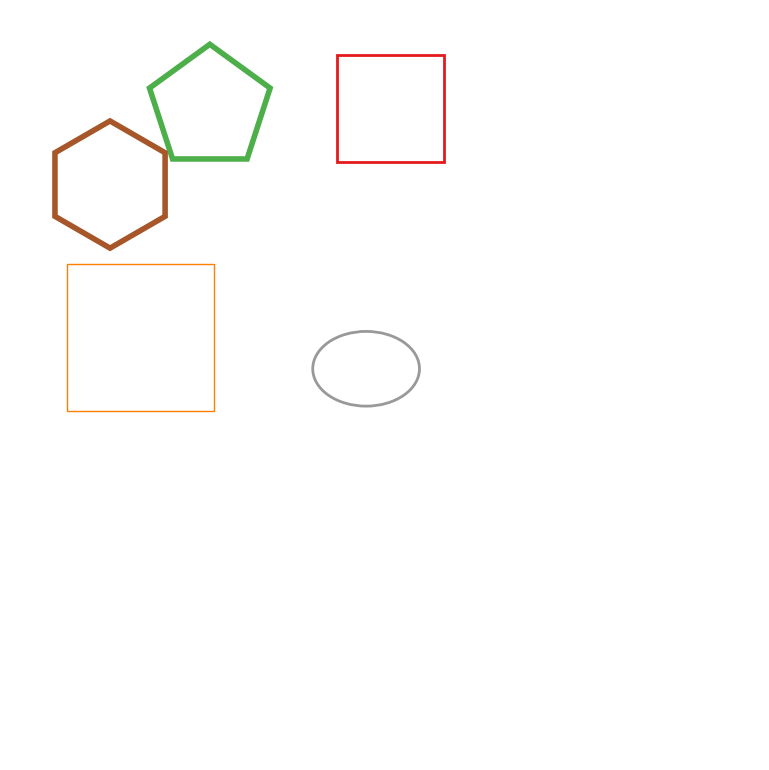[{"shape": "square", "thickness": 1, "radius": 0.35, "center": [0.507, 0.859]}, {"shape": "pentagon", "thickness": 2, "radius": 0.41, "center": [0.272, 0.86]}, {"shape": "square", "thickness": 0.5, "radius": 0.48, "center": [0.183, 0.562]}, {"shape": "hexagon", "thickness": 2, "radius": 0.41, "center": [0.143, 0.76]}, {"shape": "oval", "thickness": 1, "radius": 0.35, "center": [0.475, 0.521]}]